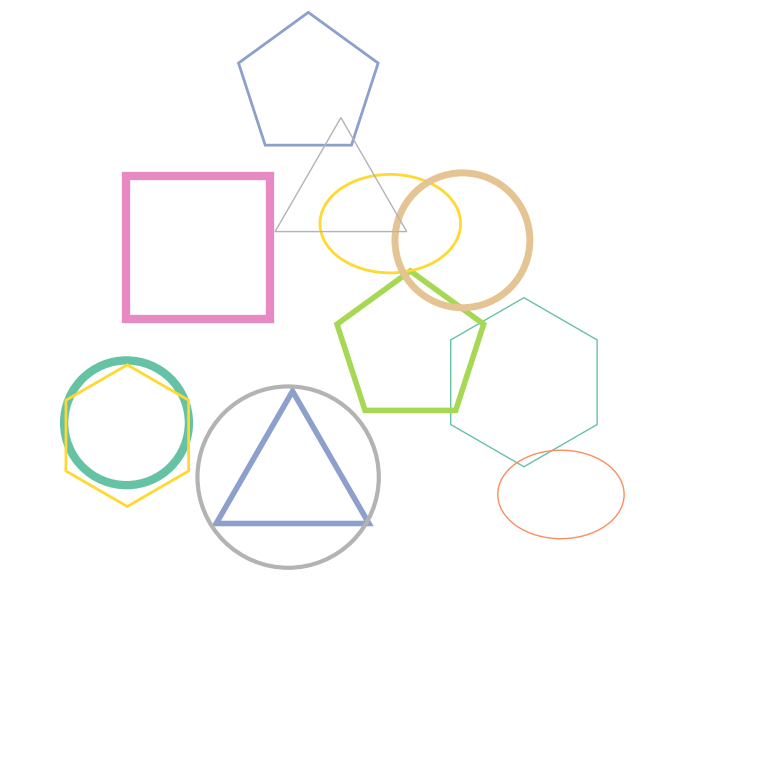[{"shape": "hexagon", "thickness": 0.5, "radius": 0.55, "center": [0.68, 0.504]}, {"shape": "circle", "thickness": 3, "radius": 0.4, "center": [0.164, 0.451]}, {"shape": "oval", "thickness": 0.5, "radius": 0.41, "center": [0.729, 0.358]}, {"shape": "pentagon", "thickness": 1, "radius": 0.48, "center": [0.4, 0.889]}, {"shape": "triangle", "thickness": 2, "radius": 0.57, "center": [0.38, 0.377]}, {"shape": "square", "thickness": 3, "radius": 0.47, "center": [0.257, 0.678]}, {"shape": "pentagon", "thickness": 2, "radius": 0.5, "center": [0.533, 0.548]}, {"shape": "oval", "thickness": 1, "radius": 0.46, "center": [0.507, 0.71]}, {"shape": "hexagon", "thickness": 1, "radius": 0.46, "center": [0.165, 0.434]}, {"shape": "circle", "thickness": 2.5, "radius": 0.44, "center": [0.601, 0.688]}, {"shape": "circle", "thickness": 1.5, "radius": 0.59, "center": [0.374, 0.38]}, {"shape": "triangle", "thickness": 0.5, "radius": 0.49, "center": [0.443, 0.749]}]